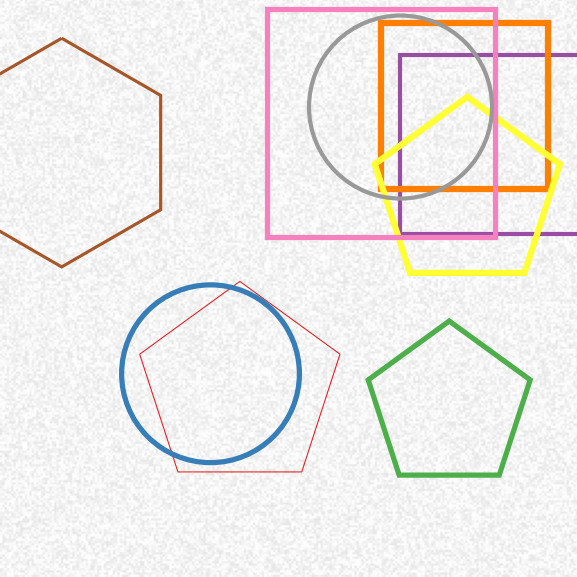[{"shape": "pentagon", "thickness": 0.5, "radius": 0.91, "center": [0.415, 0.329]}, {"shape": "circle", "thickness": 2.5, "radius": 0.77, "center": [0.365, 0.352]}, {"shape": "pentagon", "thickness": 2.5, "radius": 0.74, "center": [0.778, 0.296]}, {"shape": "square", "thickness": 2, "radius": 0.77, "center": [0.847, 0.749]}, {"shape": "square", "thickness": 3, "radius": 0.72, "center": [0.804, 0.815]}, {"shape": "pentagon", "thickness": 3, "radius": 0.84, "center": [0.809, 0.663]}, {"shape": "hexagon", "thickness": 1.5, "radius": 0.99, "center": [0.107, 0.735]}, {"shape": "square", "thickness": 2.5, "radius": 0.99, "center": [0.66, 0.786]}, {"shape": "circle", "thickness": 2, "radius": 0.79, "center": [0.694, 0.814]}]